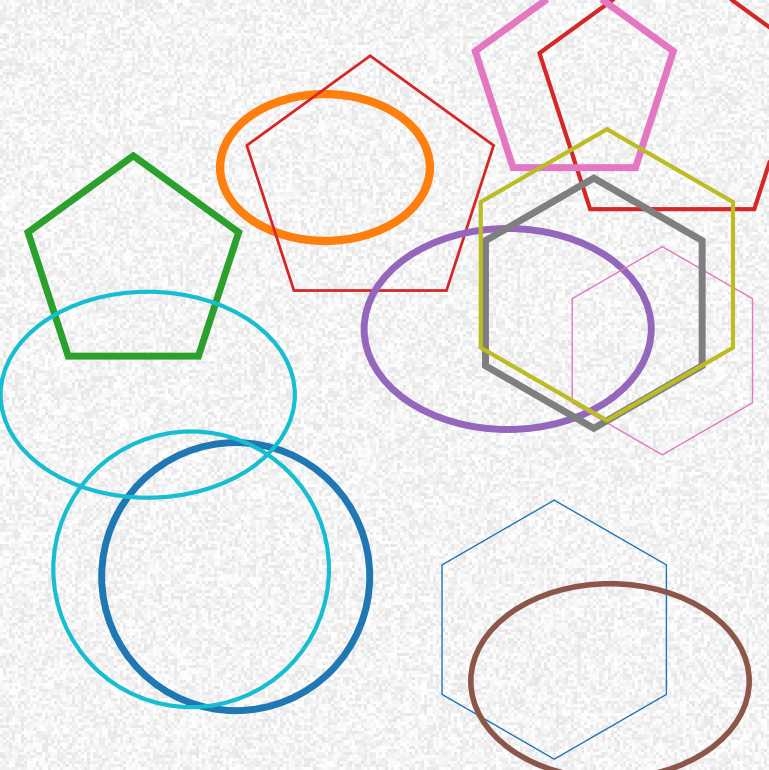[{"shape": "hexagon", "thickness": 0.5, "radius": 0.84, "center": [0.72, 0.182]}, {"shape": "circle", "thickness": 2.5, "radius": 0.87, "center": [0.306, 0.251]}, {"shape": "oval", "thickness": 3, "radius": 0.68, "center": [0.422, 0.782]}, {"shape": "pentagon", "thickness": 2.5, "radius": 0.72, "center": [0.173, 0.654]}, {"shape": "pentagon", "thickness": 1.5, "radius": 0.91, "center": [0.873, 0.875]}, {"shape": "pentagon", "thickness": 1, "radius": 0.84, "center": [0.481, 0.759]}, {"shape": "oval", "thickness": 2.5, "radius": 0.93, "center": [0.659, 0.573]}, {"shape": "oval", "thickness": 2, "radius": 0.9, "center": [0.792, 0.115]}, {"shape": "pentagon", "thickness": 2.5, "radius": 0.68, "center": [0.746, 0.892]}, {"shape": "hexagon", "thickness": 0.5, "radius": 0.68, "center": [0.86, 0.544]}, {"shape": "hexagon", "thickness": 2.5, "radius": 0.81, "center": [0.771, 0.606]}, {"shape": "hexagon", "thickness": 1.5, "radius": 0.95, "center": [0.788, 0.643]}, {"shape": "oval", "thickness": 1.5, "radius": 0.96, "center": [0.192, 0.487]}, {"shape": "circle", "thickness": 1.5, "radius": 0.9, "center": [0.248, 0.261]}]